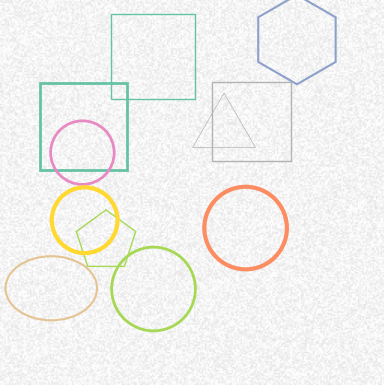[{"shape": "square", "thickness": 2, "radius": 0.57, "center": [0.216, 0.672]}, {"shape": "square", "thickness": 1, "radius": 0.55, "center": [0.398, 0.853]}, {"shape": "circle", "thickness": 3, "radius": 0.54, "center": [0.638, 0.408]}, {"shape": "hexagon", "thickness": 1.5, "radius": 0.58, "center": [0.771, 0.897]}, {"shape": "circle", "thickness": 2, "radius": 0.41, "center": [0.214, 0.604]}, {"shape": "pentagon", "thickness": 1, "radius": 0.41, "center": [0.275, 0.374]}, {"shape": "circle", "thickness": 2, "radius": 0.54, "center": [0.399, 0.249]}, {"shape": "circle", "thickness": 3, "radius": 0.43, "center": [0.22, 0.428]}, {"shape": "oval", "thickness": 1.5, "radius": 0.59, "center": [0.133, 0.251]}, {"shape": "square", "thickness": 1, "radius": 0.51, "center": [0.654, 0.685]}, {"shape": "triangle", "thickness": 0.5, "radius": 0.47, "center": [0.582, 0.664]}]